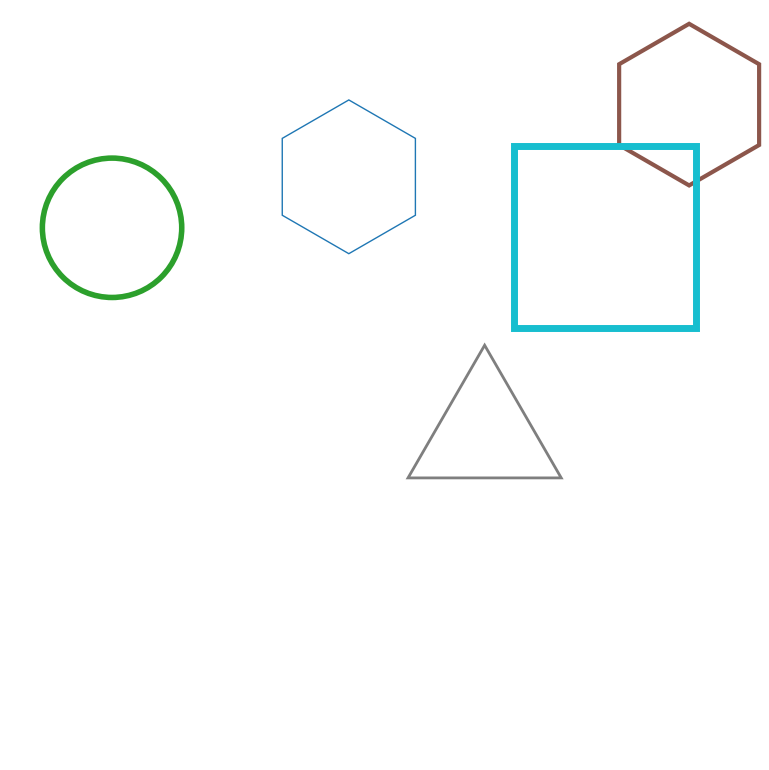[{"shape": "hexagon", "thickness": 0.5, "radius": 0.5, "center": [0.453, 0.77]}, {"shape": "circle", "thickness": 2, "radius": 0.45, "center": [0.146, 0.704]}, {"shape": "hexagon", "thickness": 1.5, "radius": 0.52, "center": [0.895, 0.864]}, {"shape": "triangle", "thickness": 1, "radius": 0.57, "center": [0.629, 0.437]}, {"shape": "square", "thickness": 2.5, "radius": 0.59, "center": [0.786, 0.692]}]